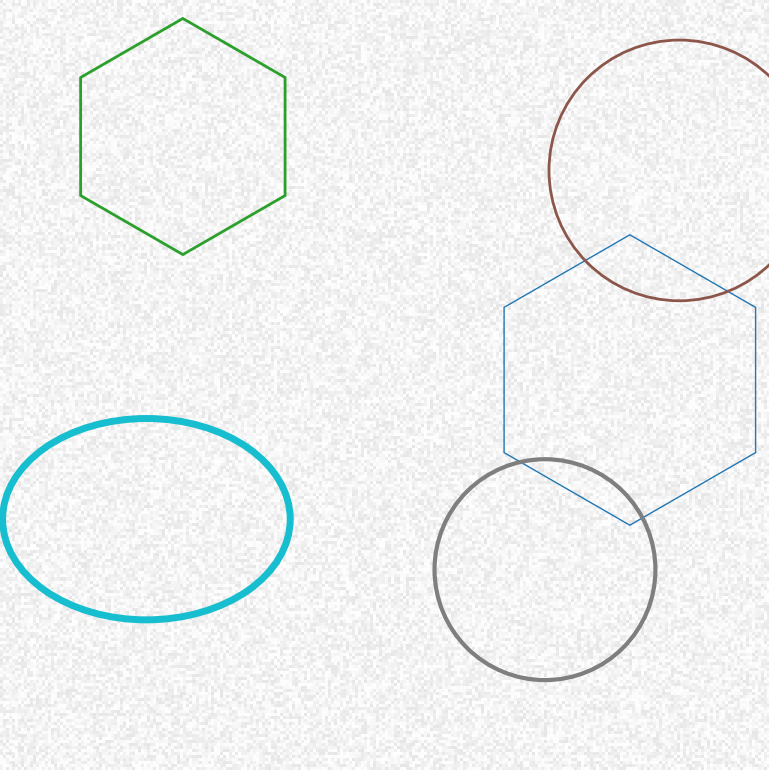[{"shape": "hexagon", "thickness": 0.5, "radius": 0.94, "center": [0.818, 0.507]}, {"shape": "hexagon", "thickness": 1, "radius": 0.77, "center": [0.237, 0.823]}, {"shape": "circle", "thickness": 1, "radius": 0.85, "center": [0.882, 0.779]}, {"shape": "circle", "thickness": 1.5, "radius": 0.72, "center": [0.708, 0.26]}, {"shape": "oval", "thickness": 2.5, "radius": 0.93, "center": [0.19, 0.326]}]